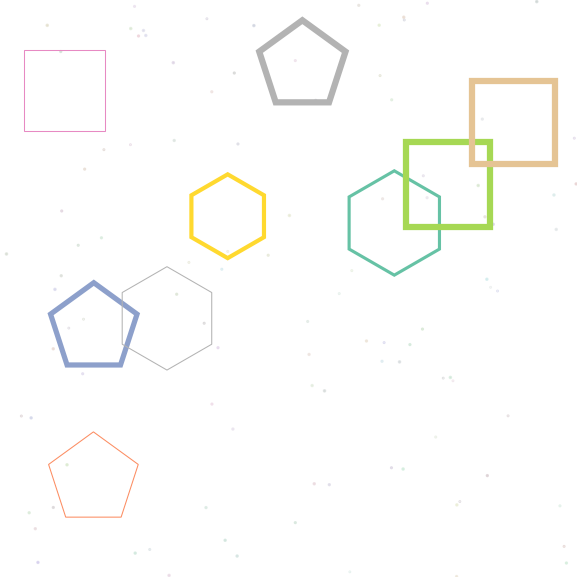[{"shape": "hexagon", "thickness": 1.5, "radius": 0.45, "center": [0.683, 0.613]}, {"shape": "pentagon", "thickness": 0.5, "radius": 0.41, "center": [0.162, 0.17]}, {"shape": "pentagon", "thickness": 2.5, "radius": 0.39, "center": [0.162, 0.431]}, {"shape": "square", "thickness": 0.5, "radius": 0.35, "center": [0.112, 0.842]}, {"shape": "square", "thickness": 3, "radius": 0.37, "center": [0.776, 0.679]}, {"shape": "hexagon", "thickness": 2, "radius": 0.36, "center": [0.394, 0.625]}, {"shape": "square", "thickness": 3, "radius": 0.36, "center": [0.89, 0.787]}, {"shape": "hexagon", "thickness": 0.5, "radius": 0.45, "center": [0.289, 0.448]}, {"shape": "pentagon", "thickness": 3, "radius": 0.39, "center": [0.524, 0.885]}]